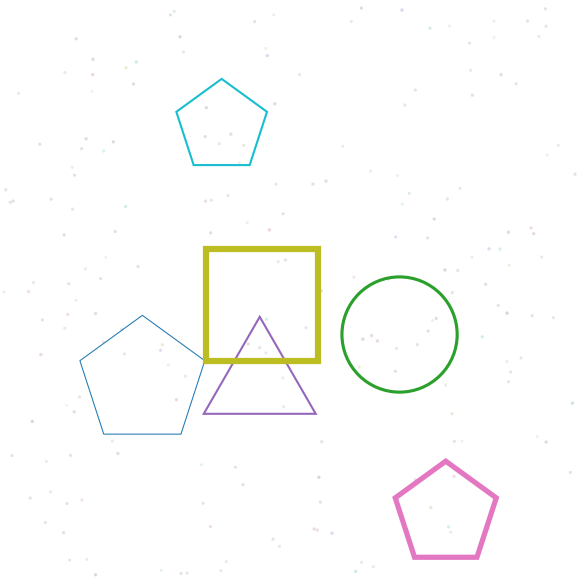[{"shape": "pentagon", "thickness": 0.5, "radius": 0.57, "center": [0.247, 0.339]}, {"shape": "circle", "thickness": 1.5, "radius": 0.5, "center": [0.692, 0.42]}, {"shape": "triangle", "thickness": 1, "radius": 0.56, "center": [0.45, 0.339]}, {"shape": "pentagon", "thickness": 2.5, "radius": 0.46, "center": [0.772, 0.109]}, {"shape": "square", "thickness": 3, "radius": 0.48, "center": [0.453, 0.471]}, {"shape": "pentagon", "thickness": 1, "radius": 0.41, "center": [0.384, 0.78]}]